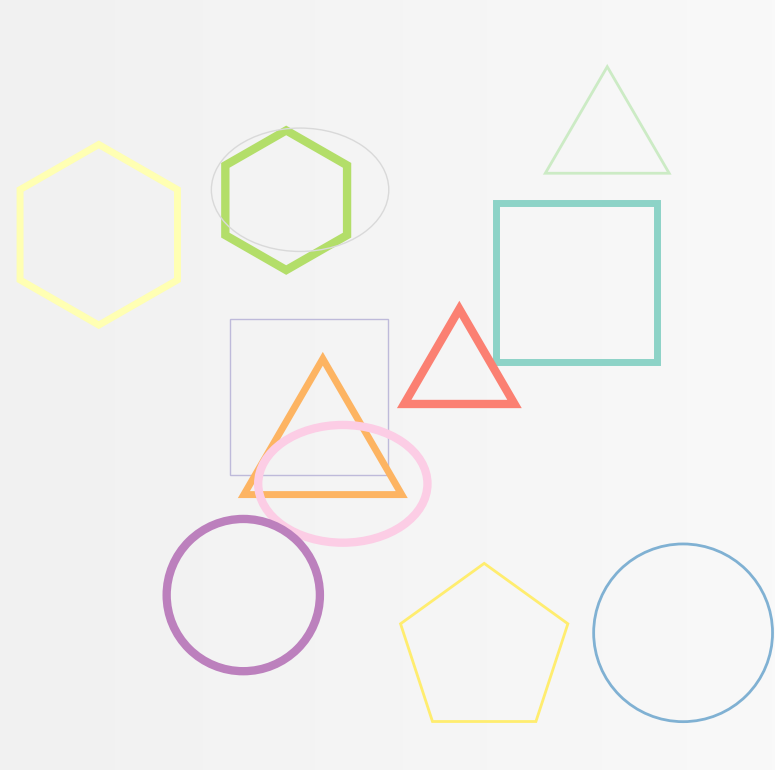[{"shape": "square", "thickness": 2.5, "radius": 0.52, "center": [0.744, 0.633]}, {"shape": "hexagon", "thickness": 2.5, "radius": 0.59, "center": [0.127, 0.695]}, {"shape": "square", "thickness": 0.5, "radius": 0.51, "center": [0.399, 0.485]}, {"shape": "triangle", "thickness": 3, "radius": 0.41, "center": [0.593, 0.516]}, {"shape": "circle", "thickness": 1, "radius": 0.58, "center": [0.881, 0.178]}, {"shape": "triangle", "thickness": 2.5, "radius": 0.59, "center": [0.417, 0.416]}, {"shape": "hexagon", "thickness": 3, "radius": 0.45, "center": [0.369, 0.74]}, {"shape": "oval", "thickness": 3, "radius": 0.55, "center": [0.442, 0.372]}, {"shape": "oval", "thickness": 0.5, "radius": 0.57, "center": [0.387, 0.754]}, {"shape": "circle", "thickness": 3, "radius": 0.49, "center": [0.314, 0.227]}, {"shape": "triangle", "thickness": 1, "radius": 0.46, "center": [0.784, 0.821]}, {"shape": "pentagon", "thickness": 1, "radius": 0.57, "center": [0.625, 0.155]}]